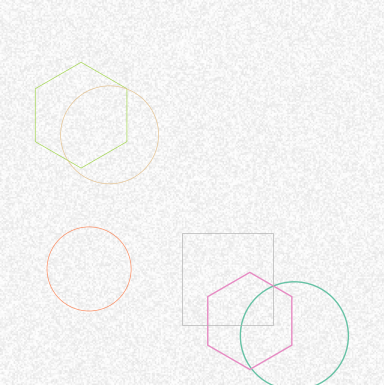[{"shape": "circle", "thickness": 1, "radius": 0.7, "center": [0.765, 0.128]}, {"shape": "circle", "thickness": 0.5, "radius": 0.55, "center": [0.231, 0.301]}, {"shape": "hexagon", "thickness": 1, "radius": 0.63, "center": [0.649, 0.166]}, {"shape": "hexagon", "thickness": 0.5, "radius": 0.69, "center": [0.211, 0.701]}, {"shape": "circle", "thickness": 0.5, "radius": 0.64, "center": [0.285, 0.65]}, {"shape": "square", "thickness": 0.5, "radius": 0.59, "center": [0.591, 0.276]}]